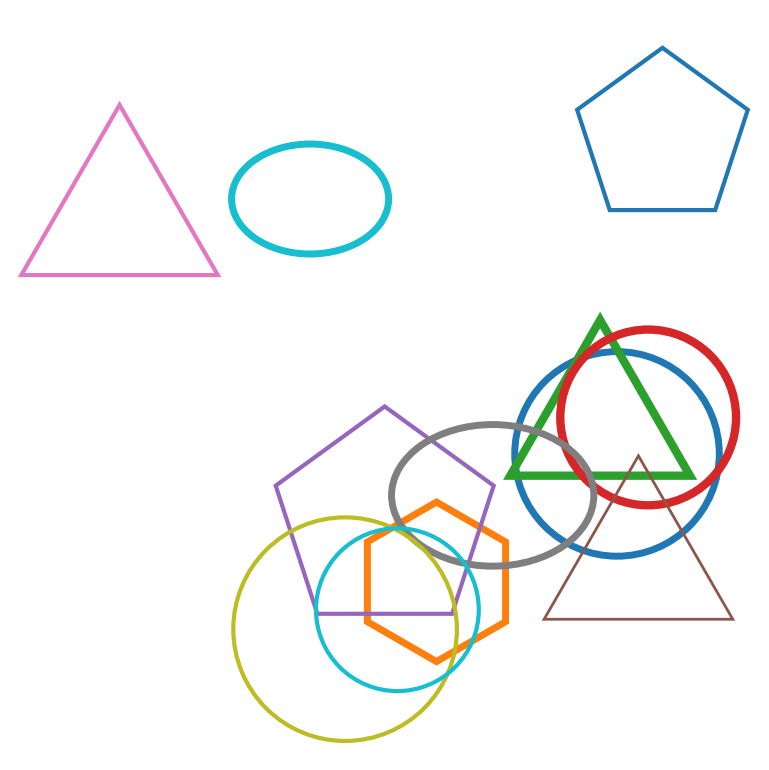[{"shape": "pentagon", "thickness": 1.5, "radius": 0.58, "center": [0.86, 0.821]}, {"shape": "circle", "thickness": 2.5, "radius": 0.66, "center": [0.801, 0.411]}, {"shape": "hexagon", "thickness": 2.5, "radius": 0.52, "center": [0.567, 0.244]}, {"shape": "triangle", "thickness": 3, "radius": 0.67, "center": [0.779, 0.45]}, {"shape": "circle", "thickness": 3, "radius": 0.57, "center": [0.842, 0.458]}, {"shape": "pentagon", "thickness": 1.5, "radius": 0.74, "center": [0.5, 0.323]}, {"shape": "triangle", "thickness": 1, "radius": 0.71, "center": [0.829, 0.267]}, {"shape": "triangle", "thickness": 1.5, "radius": 0.74, "center": [0.155, 0.716]}, {"shape": "oval", "thickness": 2.5, "radius": 0.66, "center": [0.64, 0.357]}, {"shape": "circle", "thickness": 1.5, "radius": 0.73, "center": [0.448, 0.183]}, {"shape": "oval", "thickness": 2.5, "radius": 0.51, "center": [0.403, 0.742]}, {"shape": "circle", "thickness": 1.5, "radius": 0.53, "center": [0.516, 0.208]}]